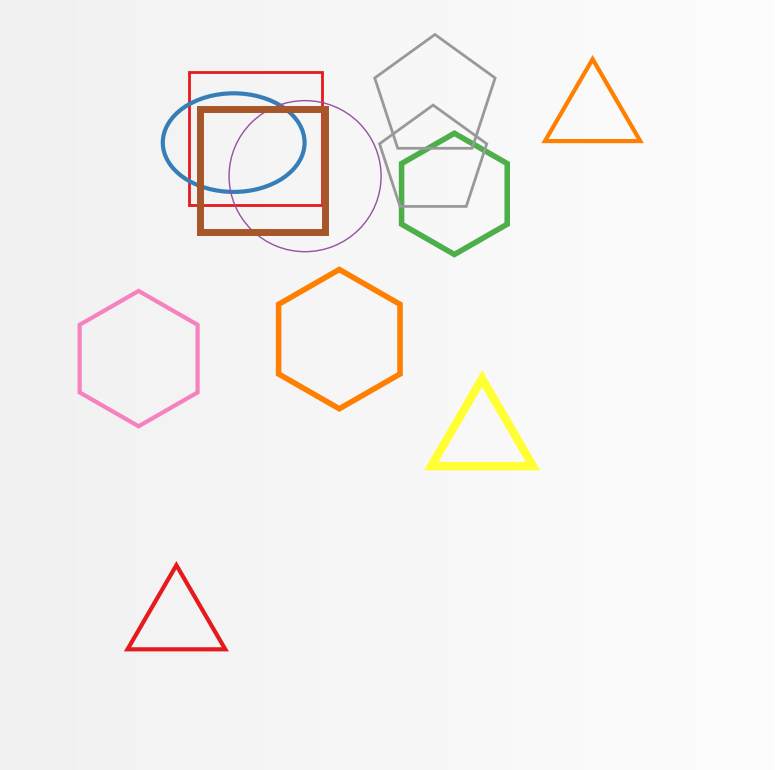[{"shape": "triangle", "thickness": 1.5, "radius": 0.36, "center": [0.228, 0.193]}, {"shape": "square", "thickness": 1, "radius": 0.43, "center": [0.33, 0.821]}, {"shape": "oval", "thickness": 1.5, "radius": 0.46, "center": [0.302, 0.815]}, {"shape": "hexagon", "thickness": 2, "radius": 0.39, "center": [0.586, 0.748]}, {"shape": "circle", "thickness": 0.5, "radius": 0.49, "center": [0.394, 0.771]}, {"shape": "triangle", "thickness": 1.5, "radius": 0.36, "center": [0.765, 0.852]}, {"shape": "hexagon", "thickness": 2, "radius": 0.45, "center": [0.438, 0.56]}, {"shape": "triangle", "thickness": 3, "radius": 0.38, "center": [0.622, 0.433]}, {"shape": "square", "thickness": 2.5, "radius": 0.4, "center": [0.339, 0.779]}, {"shape": "hexagon", "thickness": 1.5, "radius": 0.44, "center": [0.179, 0.534]}, {"shape": "pentagon", "thickness": 1, "radius": 0.36, "center": [0.559, 0.791]}, {"shape": "pentagon", "thickness": 1, "radius": 0.41, "center": [0.561, 0.873]}]